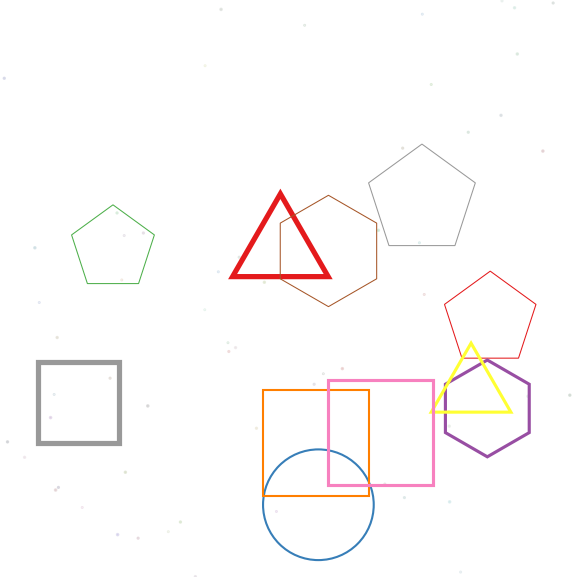[{"shape": "triangle", "thickness": 2.5, "radius": 0.48, "center": [0.486, 0.568]}, {"shape": "pentagon", "thickness": 0.5, "radius": 0.42, "center": [0.849, 0.446]}, {"shape": "circle", "thickness": 1, "radius": 0.48, "center": [0.551, 0.125]}, {"shape": "pentagon", "thickness": 0.5, "radius": 0.38, "center": [0.196, 0.569]}, {"shape": "hexagon", "thickness": 1.5, "radius": 0.42, "center": [0.844, 0.292]}, {"shape": "square", "thickness": 1, "radius": 0.46, "center": [0.548, 0.232]}, {"shape": "triangle", "thickness": 1.5, "radius": 0.4, "center": [0.816, 0.325]}, {"shape": "hexagon", "thickness": 0.5, "radius": 0.48, "center": [0.569, 0.565]}, {"shape": "square", "thickness": 1.5, "radius": 0.46, "center": [0.659, 0.25]}, {"shape": "square", "thickness": 2.5, "radius": 0.35, "center": [0.136, 0.302]}, {"shape": "pentagon", "thickness": 0.5, "radius": 0.49, "center": [0.731, 0.652]}]